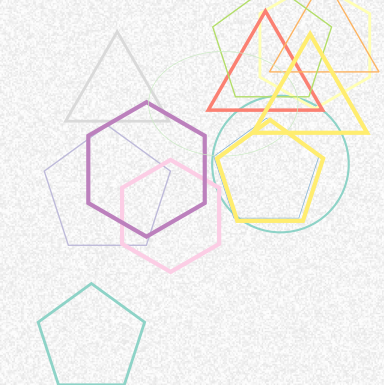[{"shape": "pentagon", "thickness": 2, "radius": 0.73, "center": [0.237, 0.118]}, {"shape": "circle", "thickness": 1.5, "radius": 0.89, "center": [0.728, 0.574]}, {"shape": "hexagon", "thickness": 2, "radius": 0.82, "center": [0.818, 0.882]}, {"shape": "pentagon", "thickness": 1, "radius": 0.86, "center": [0.279, 0.502]}, {"shape": "triangle", "thickness": 2.5, "radius": 0.86, "center": [0.689, 0.8]}, {"shape": "pentagon", "thickness": 0.5, "radius": 0.72, "center": [0.692, 0.549]}, {"shape": "triangle", "thickness": 1, "radius": 0.82, "center": [0.842, 0.895]}, {"shape": "pentagon", "thickness": 1, "radius": 0.81, "center": [0.707, 0.88]}, {"shape": "hexagon", "thickness": 3, "radius": 0.73, "center": [0.443, 0.439]}, {"shape": "triangle", "thickness": 2, "radius": 0.77, "center": [0.305, 0.763]}, {"shape": "hexagon", "thickness": 3, "radius": 0.87, "center": [0.381, 0.56]}, {"shape": "oval", "thickness": 0.5, "radius": 0.97, "center": [0.58, 0.73]}, {"shape": "pentagon", "thickness": 3, "radius": 0.72, "center": [0.702, 0.544]}, {"shape": "triangle", "thickness": 3, "radius": 0.85, "center": [0.806, 0.741]}]